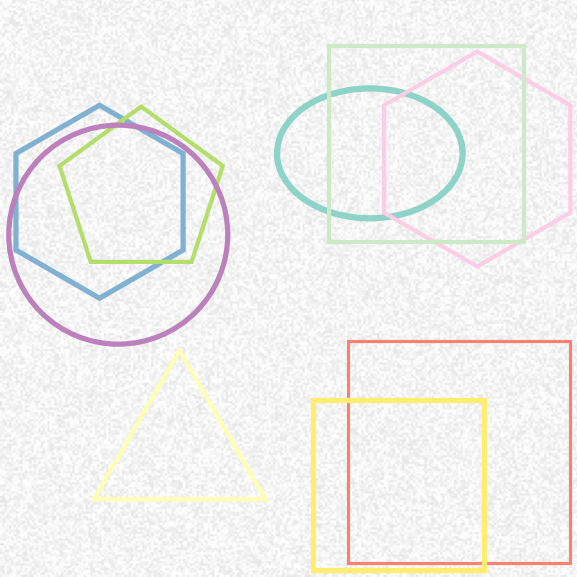[{"shape": "oval", "thickness": 3, "radius": 0.8, "center": [0.64, 0.734]}, {"shape": "triangle", "thickness": 2, "radius": 0.86, "center": [0.311, 0.22]}, {"shape": "square", "thickness": 1.5, "radius": 0.96, "center": [0.795, 0.217]}, {"shape": "hexagon", "thickness": 2.5, "radius": 0.84, "center": [0.172, 0.65]}, {"shape": "pentagon", "thickness": 2, "radius": 0.74, "center": [0.244, 0.666]}, {"shape": "hexagon", "thickness": 2, "radius": 0.93, "center": [0.826, 0.724]}, {"shape": "circle", "thickness": 2.5, "radius": 0.95, "center": [0.205, 0.593]}, {"shape": "square", "thickness": 2, "radius": 0.85, "center": [0.738, 0.749]}, {"shape": "square", "thickness": 2.5, "radius": 0.74, "center": [0.691, 0.159]}]